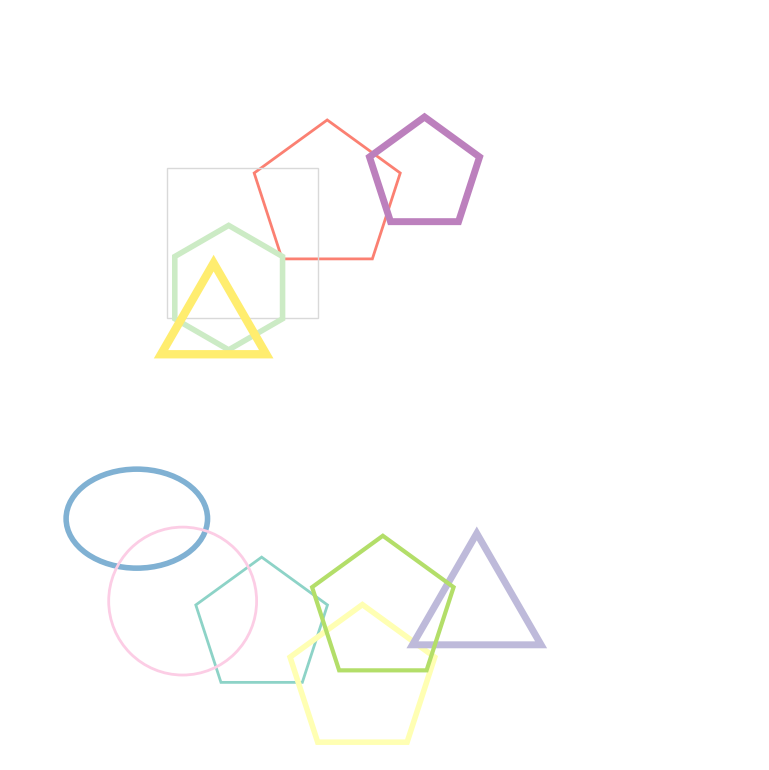[{"shape": "pentagon", "thickness": 1, "radius": 0.45, "center": [0.34, 0.187]}, {"shape": "pentagon", "thickness": 2, "radius": 0.49, "center": [0.471, 0.116]}, {"shape": "triangle", "thickness": 2.5, "radius": 0.48, "center": [0.619, 0.211]}, {"shape": "pentagon", "thickness": 1, "radius": 0.5, "center": [0.425, 0.744]}, {"shape": "oval", "thickness": 2, "radius": 0.46, "center": [0.178, 0.326]}, {"shape": "pentagon", "thickness": 1.5, "radius": 0.48, "center": [0.497, 0.208]}, {"shape": "circle", "thickness": 1, "radius": 0.48, "center": [0.237, 0.219]}, {"shape": "square", "thickness": 0.5, "radius": 0.49, "center": [0.315, 0.684]}, {"shape": "pentagon", "thickness": 2.5, "radius": 0.38, "center": [0.551, 0.773]}, {"shape": "hexagon", "thickness": 2, "radius": 0.4, "center": [0.297, 0.626]}, {"shape": "triangle", "thickness": 3, "radius": 0.39, "center": [0.277, 0.579]}]